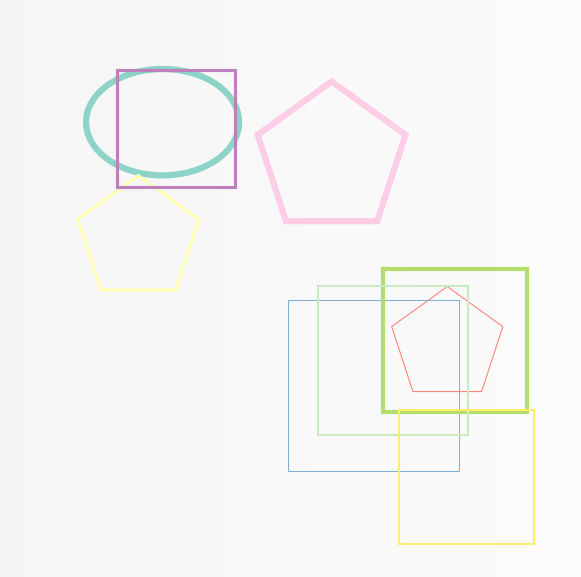[{"shape": "oval", "thickness": 3, "radius": 0.66, "center": [0.28, 0.788]}, {"shape": "pentagon", "thickness": 1.5, "radius": 0.55, "center": [0.238, 0.586]}, {"shape": "pentagon", "thickness": 0.5, "radius": 0.5, "center": [0.769, 0.402]}, {"shape": "square", "thickness": 0.5, "radius": 0.74, "center": [0.642, 0.332]}, {"shape": "square", "thickness": 2, "radius": 0.62, "center": [0.783, 0.409]}, {"shape": "pentagon", "thickness": 3, "radius": 0.67, "center": [0.57, 0.724]}, {"shape": "square", "thickness": 1.5, "radius": 0.51, "center": [0.303, 0.777]}, {"shape": "square", "thickness": 1, "radius": 0.65, "center": [0.676, 0.375]}, {"shape": "square", "thickness": 1, "radius": 0.58, "center": [0.802, 0.173]}]